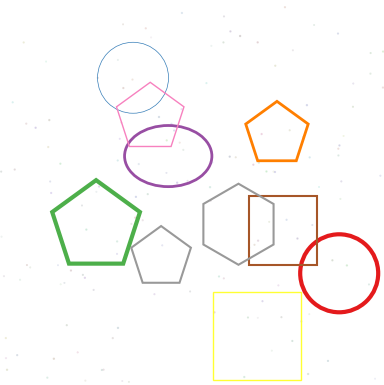[{"shape": "circle", "thickness": 3, "radius": 0.51, "center": [0.881, 0.29]}, {"shape": "circle", "thickness": 0.5, "radius": 0.46, "center": [0.346, 0.798]}, {"shape": "pentagon", "thickness": 3, "radius": 0.6, "center": [0.25, 0.412]}, {"shape": "oval", "thickness": 2, "radius": 0.57, "center": [0.437, 0.595]}, {"shape": "pentagon", "thickness": 2, "radius": 0.43, "center": [0.719, 0.651]}, {"shape": "square", "thickness": 1, "radius": 0.57, "center": [0.667, 0.128]}, {"shape": "square", "thickness": 1.5, "radius": 0.45, "center": [0.735, 0.402]}, {"shape": "pentagon", "thickness": 1, "radius": 0.46, "center": [0.39, 0.694]}, {"shape": "pentagon", "thickness": 1.5, "radius": 0.41, "center": [0.418, 0.331]}, {"shape": "hexagon", "thickness": 1.5, "radius": 0.53, "center": [0.619, 0.418]}]